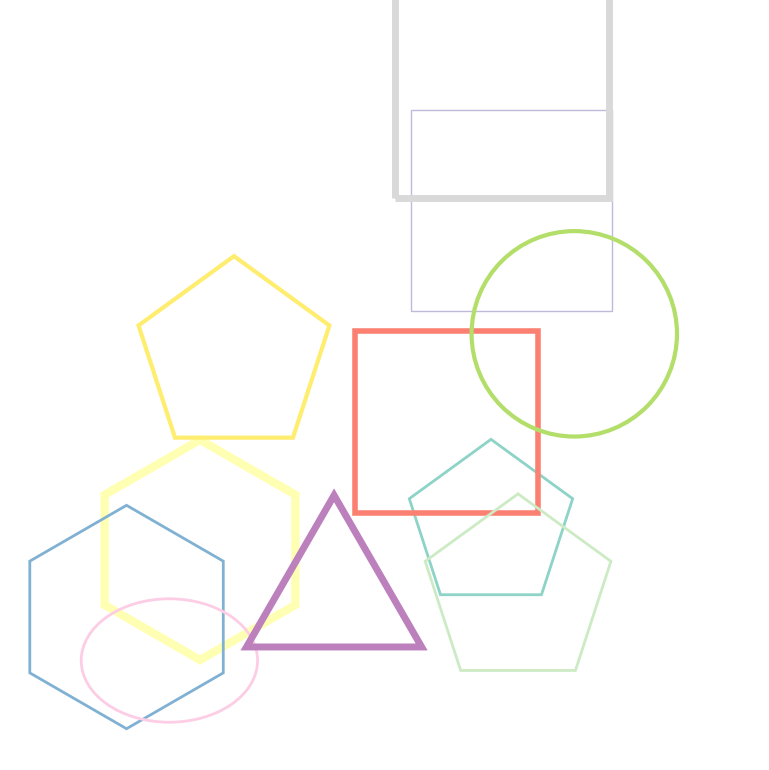[{"shape": "pentagon", "thickness": 1, "radius": 0.56, "center": [0.638, 0.318]}, {"shape": "hexagon", "thickness": 3, "radius": 0.71, "center": [0.26, 0.286]}, {"shape": "square", "thickness": 0.5, "radius": 0.65, "center": [0.664, 0.727]}, {"shape": "square", "thickness": 2, "radius": 0.59, "center": [0.58, 0.452]}, {"shape": "hexagon", "thickness": 1, "radius": 0.73, "center": [0.164, 0.199]}, {"shape": "circle", "thickness": 1.5, "radius": 0.67, "center": [0.746, 0.566]}, {"shape": "oval", "thickness": 1, "radius": 0.57, "center": [0.22, 0.142]}, {"shape": "square", "thickness": 2.5, "radius": 0.7, "center": [0.652, 0.882]}, {"shape": "triangle", "thickness": 2.5, "radius": 0.66, "center": [0.434, 0.225]}, {"shape": "pentagon", "thickness": 1, "radius": 0.63, "center": [0.673, 0.232]}, {"shape": "pentagon", "thickness": 1.5, "radius": 0.65, "center": [0.304, 0.537]}]